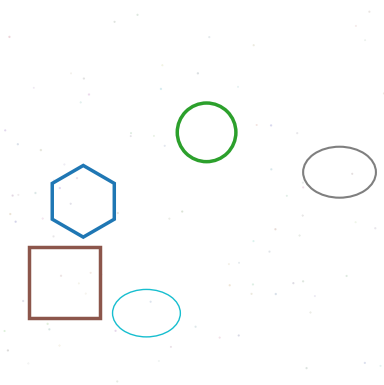[{"shape": "hexagon", "thickness": 2.5, "radius": 0.47, "center": [0.216, 0.477]}, {"shape": "circle", "thickness": 2.5, "radius": 0.38, "center": [0.537, 0.656]}, {"shape": "square", "thickness": 2.5, "radius": 0.46, "center": [0.168, 0.266]}, {"shape": "oval", "thickness": 1.5, "radius": 0.47, "center": [0.882, 0.553]}, {"shape": "oval", "thickness": 1, "radius": 0.44, "center": [0.38, 0.187]}]